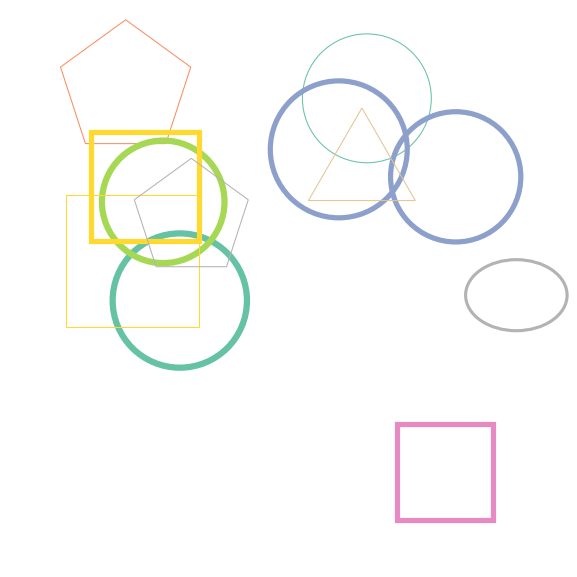[{"shape": "circle", "thickness": 0.5, "radius": 0.56, "center": [0.635, 0.829]}, {"shape": "circle", "thickness": 3, "radius": 0.58, "center": [0.311, 0.479]}, {"shape": "pentagon", "thickness": 0.5, "radius": 0.59, "center": [0.218, 0.846]}, {"shape": "circle", "thickness": 2.5, "radius": 0.59, "center": [0.587, 0.741]}, {"shape": "circle", "thickness": 2.5, "radius": 0.56, "center": [0.789, 0.693]}, {"shape": "square", "thickness": 2.5, "radius": 0.42, "center": [0.771, 0.182]}, {"shape": "circle", "thickness": 3, "radius": 0.53, "center": [0.283, 0.65]}, {"shape": "square", "thickness": 0.5, "radius": 0.57, "center": [0.23, 0.547]}, {"shape": "square", "thickness": 2.5, "radius": 0.47, "center": [0.251, 0.676]}, {"shape": "triangle", "thickness": 0.5, "radius": 0.53, "center": [0.627, 0.705]}, {"shape": "oval", "thickness": 1.5, "radius": 0.44, "center": [0.894, 0.488]}, {"shape": "pentagon", "thickness": 0.5, "radius": 0.52, "center": [0.331, 0.621]}]